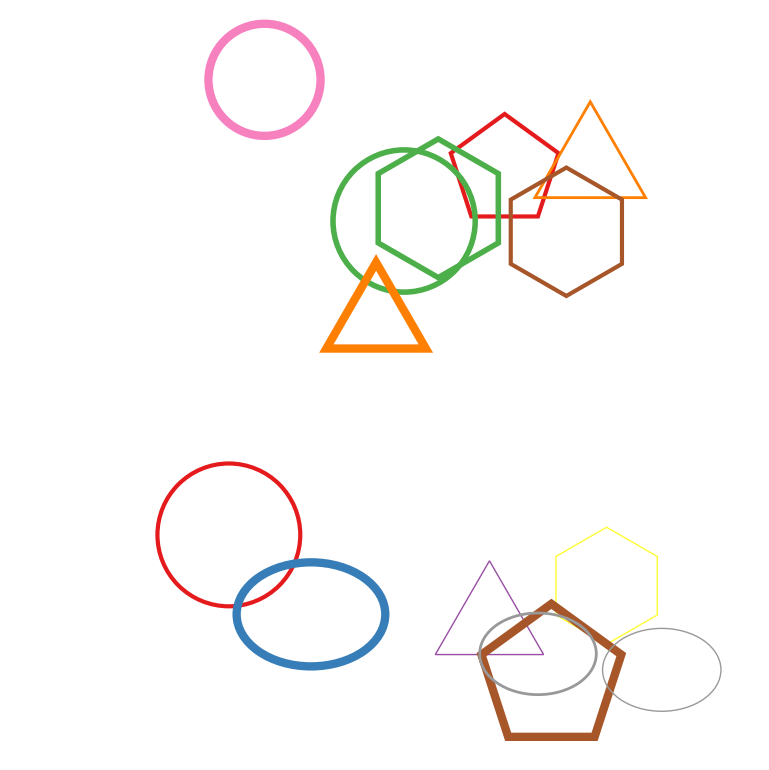[{"shape": "pentagon", "thickness": 1.5, "radius": 0.37, "center": [0.655, 0.778]}, {"shape": "circle", "thickness": 1.5, "radius": 0.46, "center": [0.297, 0.305]}, {"shape": "oval", "thickness": 3, "radius": 0.48, "center": [0.404, 0.202]}, {"shape": "circle", "thickness": 2, "radius": 0.46, "center": [0.525, 0.713]}, {"shape": "hexagon", "thickness": 2, "radius": 0.45, "center": [0.569, 0.73]}, {"shape": "triangle", "thickness": 0.5, "radius": 0.41, "center": [0.636, 0.191]}, {"shape": "triangle", "thickness": 1, "radius": 0.41, "center": [0.767, 0.785]}, {"shape": "triangle", "thickness": 3, "radius": 0.37, "center": [0.488, 0.585]}, {"shape": "hexagon", "thickness": 0.5, "radius": 0.38, "center": [0.788, 0.239]}, {"shape": "pentagon", "thickness": 3, "radius": 0.48, "center": [0.716, 0.12]}, {"shape": "hexagon", "thickness": 1.5, "radius": 0.42, "center": [0.736, 0.699]}, {"shape": "circle", "thickness": 3, "radius": 0.36, "center": [0.344, 0.896]}, {"shape": "oval", "thickness": 0.5, "radius": 0.38, "center": [0.859, 0.13]}, {"shape": "oval", "thickness": 1, "radius": 0.38, "center": [0.699, 0.151]}]